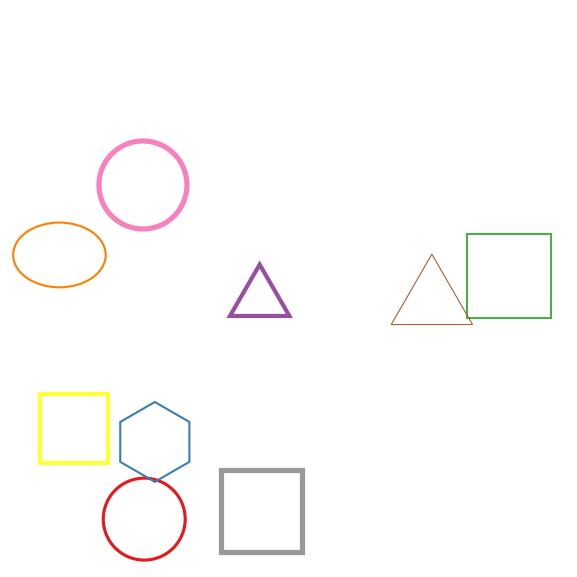[{"shape": "circle", "thickness": 1.5, "radius": 0.35, "center": [0.25, 0.1]}, {"shape": "hexagon", "thickness": 1, "radius": 0.35, "center": [0.268, 0.234]}, {"shape": "square", "thickness": 1, "radius": 0.36, "center": [0.881, 0.522]}, {"shape": "triangle", "thickness": 2, "radius": 0.3, "center": [0.45, 0.482]}, {"shape": "oval", "thickness": 1, "radius": 0.4, "center": [0.103, 0.558]}, {"shape": "square", "thickness": 2, "radius": 0.3, "center": [0.128, 0.257]}, {"shape": "triangle", "thickness": 0.5, "radius": 0.41, "center": [0.748, 0.478]}, {"shape": "circle", "thickness": 2.5, "radius": 0.38, "center": [0.248, 0.679]}, {"shape": "square", "thickness": 2.5, "radius": 0.35, "center": [0.453, 0.114]}]